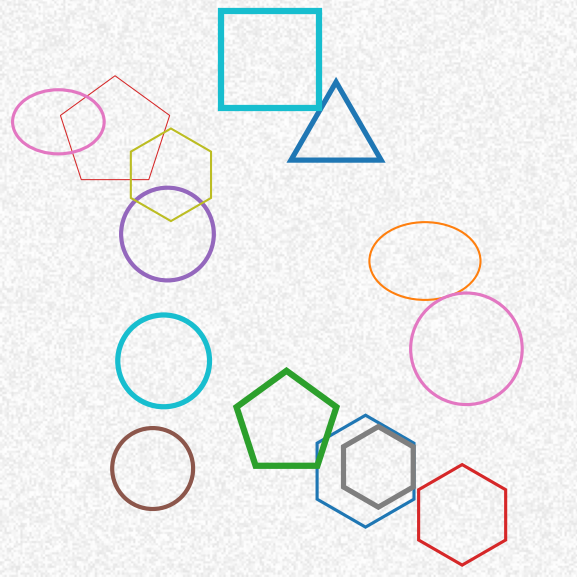[{"shape": "hexagon", "thickness": 1.5, "radius": 0.48, "center": [0.633, 0.183]}, {"shape": "triangle", "thickness": 2.5, "radius": 0.45, "center": [0.582, 0.767]}, {"shape": "oval", "thickness": 1, "radius": 0.48, "center": [0.736, 0.547]}, {"shape": "pentagon", "thickness": 3, "radius": 0.45, "center": [0.496, 0.266]}, {"shape": "hexagon", "thickness": 1.5, "radius": 0.44, "center": [0.8, 0.108]}, {"shape": "pentagon", "thickness": 0.5, "radius": 0.5, "center": [0.199, 0.769]}, {"shape": "circle", "thickness": 2, "radius": 0.4, "center": [0.29, 0.594]}, {"shape": "circle", "thickness": 2, "radius": 0.35, "center": [0.264, 0.188]}, {"shape": "oval", "thickness": 1.5, "radius": 0.4, "center": [0.101, 0.788]}, {"shape": "circle", "thickness": 1.5, "radius": 0.48, "center": [0.808, 0.395]}, {"shape": "hexagon", "thickness": 2.5, "radius": 0.35, "center": [0.655, 0.191]}, {"shape": "hexagon", "thickness": 1, "radius": 0.4, "center": [0.296, 0.696]}, {"shape": "square", "thickness": 3, "radius": 0.42, "center": [0.467, 0.896]}, {"shape": "circle", "thickness": 2.5, "radius": 0.4, "center": [0.283, 0.374]}]